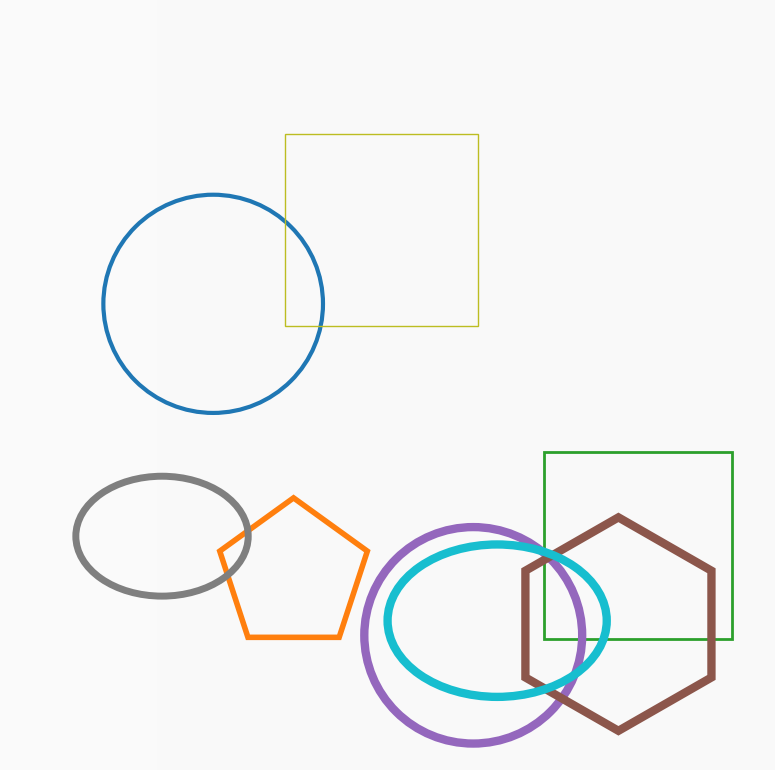[{"shape": "circle", "thickness": 1.5, "radius": 0.71, "center": [0.275, 0.605]}, {"shape": "pentagon", "thickness": 2, "radius": 0.5, "center": [0.379, 0.253]}, {"shape": "square", "thickness": 1, "radius": 0.61, "center": [0.823, 0.292]}, {"shape": "circle", "thickness": 3, "radius": 0.7, "center": [0.611, 0.175]}, {"shape": "hexagon", "thickness": 3, "radius": 0.69, "center": [0.798, 0.189]}, {"shape": "oval", "thickness": 2.5, "radius": 0.56, "center": [0.209, 0.304]}, {"shape": "square", "thickness": 0.5, "radius": 0.62, "center": [0.492, 0.701]}, {"shape": "oval", "thickness": 3, "radius": 0.71, "center": [0.642, 0.194]}]